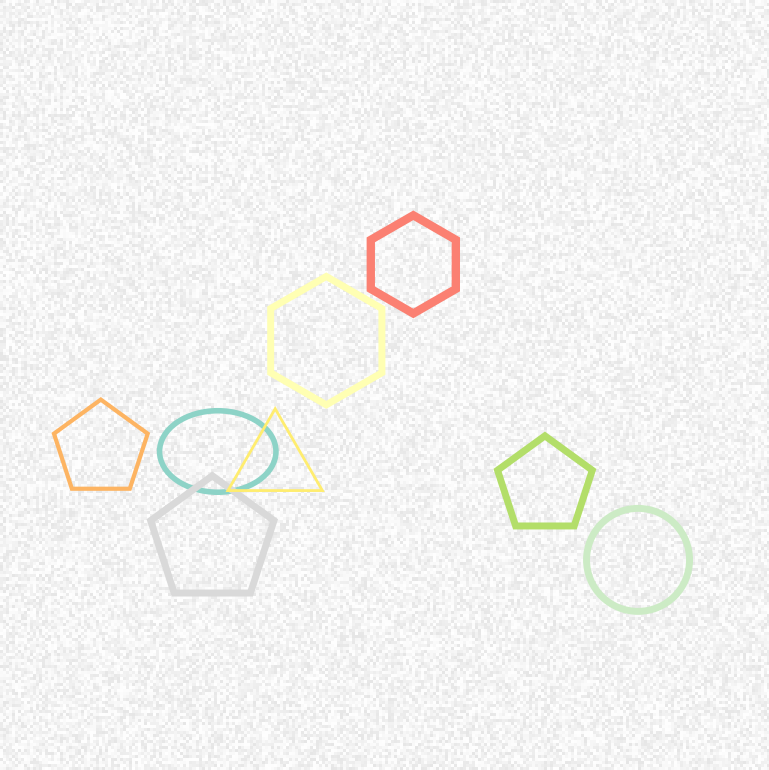[{"shape": "oval", "thickness": 2, "radius": 0.38, "center": [0.283, 0.414]}, {"shape": "hexagon", "thickness": 2.5, "radius": 0.42, "center": [0.424, 0.558]}, {"shape": "hexagon", "thickness": 3, "radius": 0.32, "center": [0.537, 0.657]}, {"shape": "pentagon", "thickness": 1.5, "radius": 0.32, "center": [0.131, 0.417]}, {"shape": "pentagon", "thickness": 2.5, "radius": 0.32, "center": [0.708, 0.369]}, {"shape": "pentagon", "thickness": 2.5, "radius": 0.42, "center": [0.276, 0.298]}, {"shape": "circle", "thickness": 2.5, "radius": 0.33, "center": [0.829, 0.273]}, {"shape": "triangle", "thickness": 1, "radius": 0.35, "center": [0.357, 0.398]}]